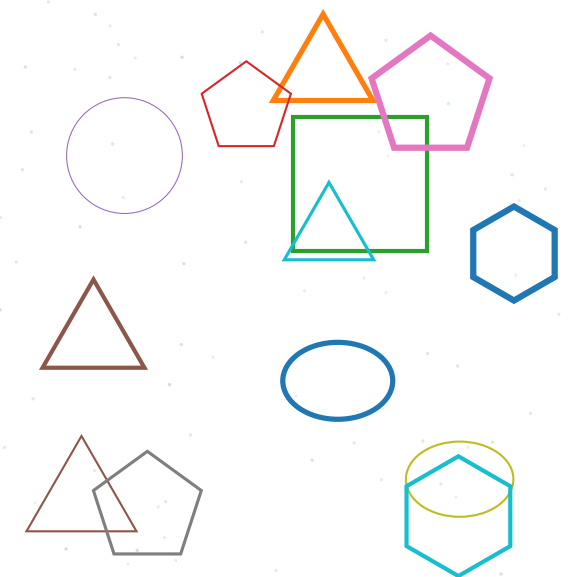[{"shape": "hexagon", "thickness": 3, "radius": 0.41, "center": [0.89, 0.56]}, {"shape": "oval", "thickness": 2.5, "radius": 0.48, "center": [0.585, 0.34]}, {"shape": "triangle", "thickness": 2.5, "radius": 0.5, "center": [0.56, 0.875]}, {"shape": "square", "thickness": 2, "radius": 0.58, "center": [0.623, 0.681]}, {"shape": "pentagon", "thickness": 1, "radius": 0.41, "center": [0.426, 0.812]}, {"shape": "circle", "thickness": 0.5, "radius": 0.5, "center": [0.216, 0.73]}, {"shape": "triangle", "thickness": 1, "radius": 0.55, "center": [0.141, 0.134]}, {"shape": "triangle", "thickness": 2, "radius": 0.51, "center": [0.162, 0.413]}, {"shape": "pentagon", "thickness": 3, "radius": 0.54, "center": [0.746, 0.83]}, {"shape": "pentagon", "thickness": 1.5, "radius": 0.49, "center": [0.255, 0.119]}, {"shape": "oval", "thickness": 1, "radius": 0.47, "center": [0.796, 0.169]}, {"shape": "triangle", "thickness": 1.5, "radius": 0.45, "center": [0.57, 0.594]}, {"shape": "hexagon", "thickness": 2, "radius": 0.52, "center": [0.794, 0.105]}]